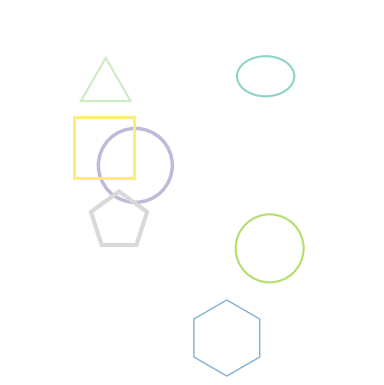[{"shape": "oval", "thickness": 1.5, "radius": 0.37, "center": [0.69, 0.802]}, {"shape": "circle", "thickness": 2.5, "radius": 0.48, "center": [0.352, 0.57]}, {"shape": "hexagon", "thickness": 1, "radius": 0.49, "center": [0.589, 0.122]}, {"shape": "circle", "thickness": 1.5, "radius": 0.44, "center": [0.7, 0.355]}, {"shape": "pentagon", "thickness": 3, "radius": 0.38, "center": [0.309, 0.426]}, {"shape": "triangle", "thickness": 1.5, "radius": 0.37, "center": [0.275, 0.775]}, {"shape": "square", "thickness": 2, "radius": 0.39, "center": [0.271, 0.617]}]